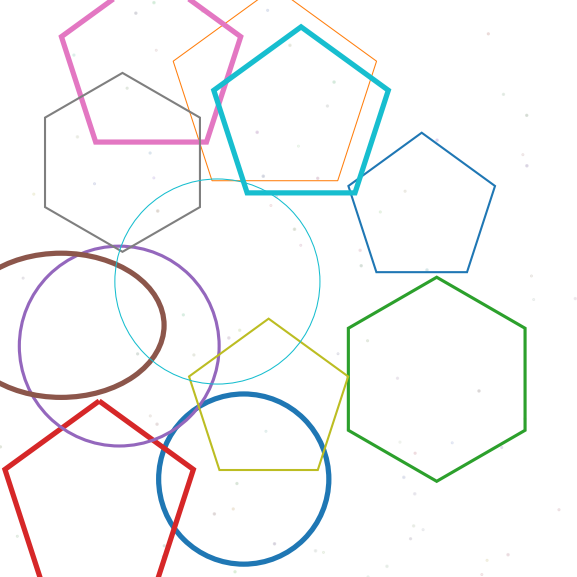[{"shape": "pentagon", "thickness": 1, "radius": 0.67, "center": [0.73, 0.636]}, {"shape": "circle", "thickness": 2.5, "radius": 0.74, "center": [0.422, 0.17]}, {"shape": "pentagon", "thickness": 0.5, "radius": 0.93, "center": [0.476, 0.836]}, {"shape": "hexagon", "thickness": 1.5, "radius": 0.88, "center": [0.756, 0.342]}, {"shape": "pentagon", "thickness": 2.5, "radius": 0.86, "center": [0.172, 0.133]}, {"shape": "circle", "thickness": 1.5, "radius": 0.87, "center": [0.206, 0.4]}, {"shape": "oval", "thickness": 2.5, "radius": 0.89, "center": [0.106, 0.436]}, {"shape": "pentagon", "thickness": 2.5, "radius": 0.82, "center": [0.262, 0.885]}, {"shape": "hexagon", "thickness": 1, "radius": 0.77, "center": [0.212, 0.718]}, {"shape": "pentagon", "thickness": 1, "radius": 0.72, "center": [0.465, 0.302]}, {"shape": "circle", "thickness": 0.5, "radius": 0.89, "center": [0.376, 0.512]}, {"shape": "pentagon", "thickness": 2.5, "radius": 0.79, "center": [0.521, 0.794]}]